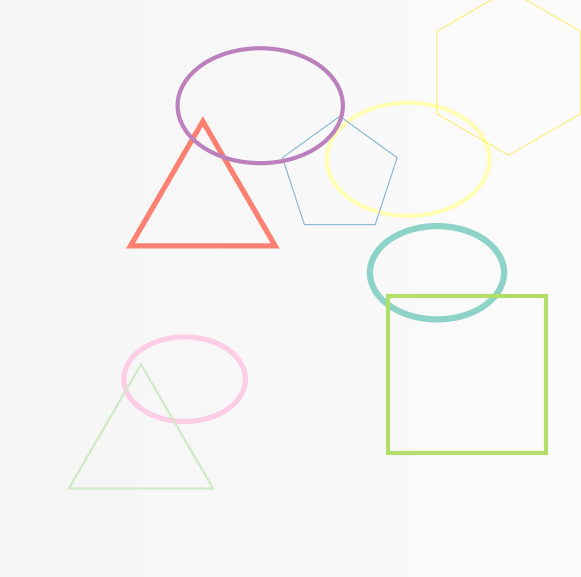[{"shape": "oval", "thickness": 3, "radius": 0.58, "center": [0.752, 0.527]}, {"shape": "oval", "thickness": 2, "radius": 0.7, "center": [0.702, 0.723]}, {"shape": "triangle", "thickness": 2.5, "radius": 0.72, "center": [0.349, 0.645]}, {"shape": "pentagon", "thickness": 0.5, "radius": 0.52, "center": [0.585, 0.694]}, {"shape": "square", "thickness": 2, "radius": 0.68, "center": [0.804, 0.351]}, {"shape": "oval", "thickness": 2.5, "radius": 0.52, "center": [0.318, 0.343]}, {"shape": "oval", "thickness": 2, "radius": 0.71, "center": [0.448, 0.816]}, {"shape": "triangle", "thickness": 1, "radius": 0.72, "center": [0.243, 0.225]}, {"shape": "hexagon", "thickness": 0.5, "radius": 0.71, "center": [0.875, 0.873]}]